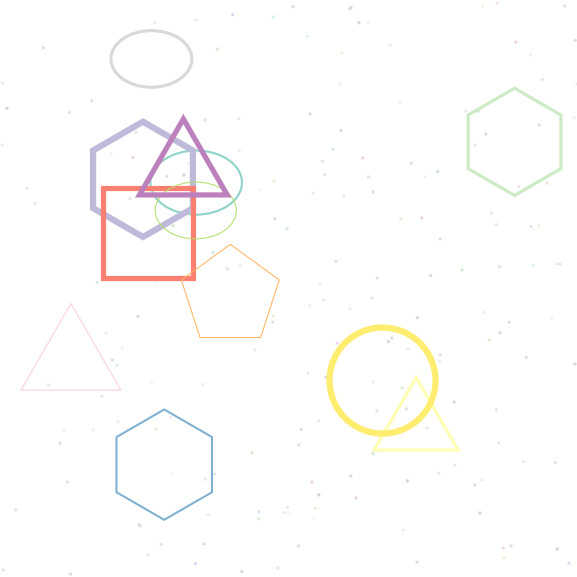[{"shape": "oval", "thickness": 1, "radius": 0.4, "center": [0.34, 0.683]}, {"shape": "triangle", "thickness": 1.5, "radius": 0.42, "center": [0.721, 0.262]}, {"shape": "hexagon", "thickness": 3, "radius": 0.5, "center": [0.248, 0.689]}, {"shape": "square", "thickness": 2.5, "radius": 0.39, "center": [0.256, 0.595]}, {"shape": "hexagon", "thickness": 1, "radius": 0.48, "center": [0.284, 0.195]}, {"shape": "pentagon", "thickness": 0.5, "radius": 0.45, "center": [0.399, 0.487]}, {"shape": "oval", "thickness": 0.5, "radius": 0.35, "center": [0.339, 0.635]}, {"shape": "triangle", "thickness": 0.5, "radius": 0.5, "center": [0.123, 0.374]}, {"shape": "oval", "thickness": 1.5, "radius": 0.35, "center": [0.262, 0.897]}, {"shape": "triangle", "thickness": 2.5, "radius": 0.44, "center": [0.318, 0.705]}, {"shape": "hexagon", "thickness": 1.5, "radius": 0.46, "center": [0.891, 0.754]}, {"shape": "circle", "thickness": 3, "radius": 0.46, "center": [0.662, 0.34]}]